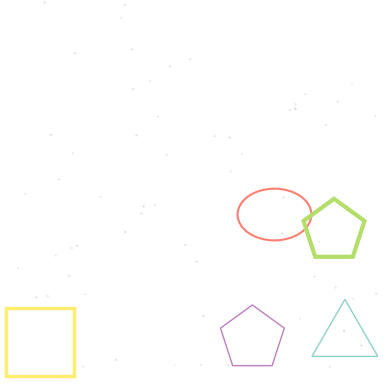[{"shape": "triangle", "thickness": 1, "radius": 0.49, "center": [0.896, 0.124]}, {"shape": "oval", "thickness": 1.5, "radius": 0.48, "center": [0.713, 0.443]}, {"shape": "pentagon", "thickness": 3, "radius": 0.42, "center": [0.868, 0.4]}, {"shape": "pentagon", "thickness": 1, "radius": 0.44, "center": [0.656, 0.121]}, {"shape": "square", "thickness": 2.5, "radius": 0.44, "center": [0.105, 0.112]}]